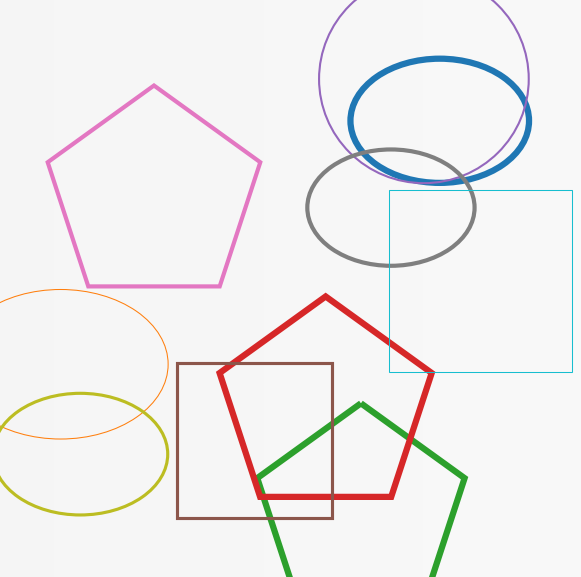[{"shape": "oval", "thickness": 3, "radius": 0.77, "center": [0.757, 0.79]}, {"shape": "oval", "thickness": 0.5, "radius": 0.92, "center": [0.104, 0.368]}, {"shape": "pentagon", "thickness": 3, "radius": 0.94, "center": [0.621, 0.113]}, {"shape": "pentagon", "thickness": 3, "radius": 0.96, "center": [0.56, 0.294]}, {"shape": "circle", "thickness": 1, "radius": 0.9, "center": [0.729, 0.862]}, {"shape": "square", "thickness": 1.5, "radius": 0.67, "center": [0.438, 0.237]}, {"shape": "pentagon", "thickness": 2, "radius": 0.96, "center": [0.265, 0.659]}, {"shape": "oval", "thickness": 2, "radius": 0.72, "center": [0.673, 0.64]}, {"shape": "oval", "thickness": 1.5, "radius": 0.75, "center": [0.138, 0.213]}, {"shape": "square", "thickness": 0.5, "radius": 0.79, "center": [0.826, 0.512]}]